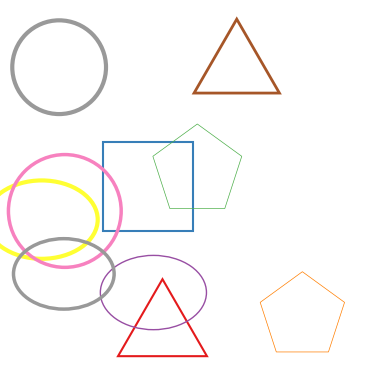[{"shape": "triangle", "thickness": 1.5, "radius": 0.67, "center": [0.422, 0.142]}, {"shape": "square", "thickness": 1.5, "radius": 0.58, "center": [0.384, 0.515]}, {"shape": "pentagon", "thickness": 0.5, "radius": 0.61, "center": [0.513, 0.557]}, {"shape": "oval", "thickness": 1, "radius": 0.69, "center": [0.398, 0.24]}, {"shape": "pentagon", "thickness": 0.5, "radius": 0.58, "center": [0.785, 0.179]}, {"shape": "oval", "thickness": 3, "radius": 0.73, "center": [0.108, 0.43]}, {"shape": "triangle", "thickness": 2, "radius": 0.64, "center": [0.615, 0.822]}, {"shape": "circle", "thickness": 2.5, "radius": 0.73, "center": [0.168, 0.452]}, {"shape": "oval", "thickness": 2.5, "radius": 0.65, "center": [0.166, 0.289]}, {"shape": "circle", "thickness": 3, "radius": 0.61, "center": [0.154, 0.825]}]